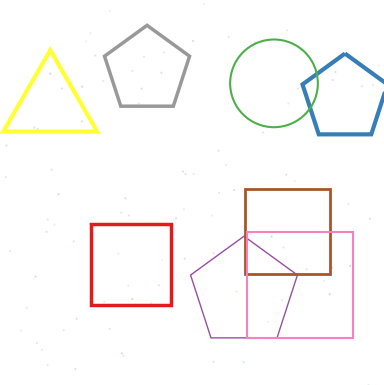[{"shape": "square", "thickness": 2.5, "radius": 0.52, "center": [0.341, 0.313]}, {"shape": "pentagon", "thickness": 3, "radius": 0.58, "center": [0.896, 0.745]}, {"shape": "circle", "thickness": 1.5, "radius": 0.57, "center": [0.712, 0.784]}, {"shape": "pentagon", "thickness": 1, "radius": 0.73, "center": [0.634, 0.24]}, {"shape": "triangle", "thickness": 3, "radius": 0.7, "center": [0.131, 0.729]}, {"shape": "square", "thickness": 2, "radius": 0.55, "center": [0.748, 0.399]}, {"shape": "square", "thickness": 1.5, "radius": 0.69, "center": [0.779, 0.259]}, {"shape": "pentagon", "thickness": 2.5, "radius": 0.58, "center": [0.382, 0.818]}]